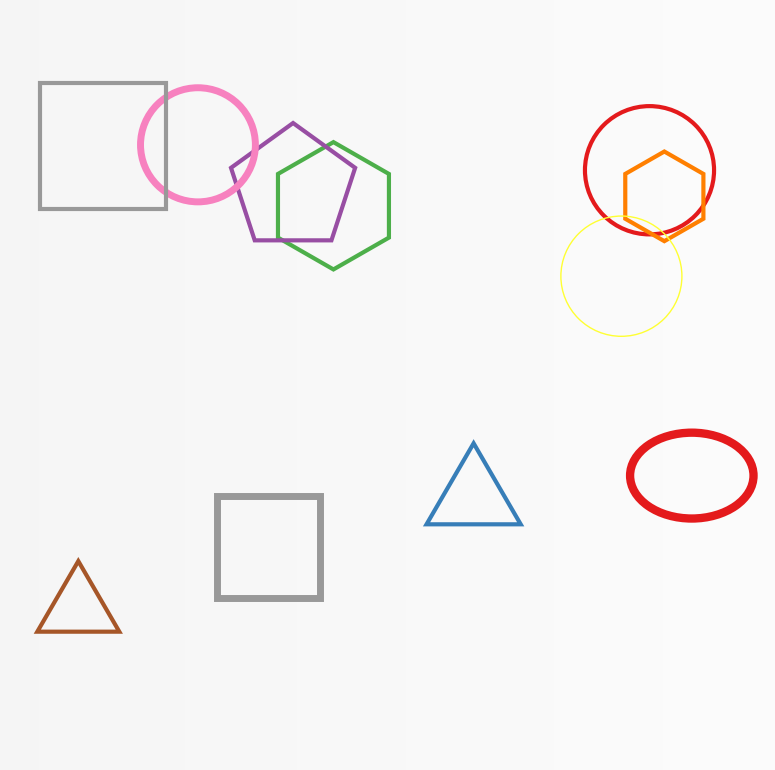[{"shape": "oval", "thickness": 3, "radius": 0.4, "center": [0.893, 0.382]}, {"shape": "circle", "thickness": 1.5, "radius": 0.42, "center": [0.838, 0.779]}, {"shape": "triangle", "thickness": 1.5, "radius": 0.35, "center": [0.611, 0.354]}, {"shape": "hexagon", "thickness": 1.5, "radius": 0.41, "center": [0.43, 0.733]}, {"shape": "pentagon", "thickness": 1.5, "radius": 0.42, "center": [0.378, 0.756]}, {"shape": "hexagon", "thickness": 1.5, "radius": 0.29, "center": [0.857, 0.745]}, {"shape": "circle", "thickness": 0.5, "radius": 0.39, "center": [0.802, 0.641]}, {"shape": "triangle", "thickness": 1.5, "radius": 0.31, "center": [0.101, 0.21]}, {"shape": "circle", "thickness": 2.5, "radius": 0.37, "center": [0.255, 0.812]}, {"shape": "square", "thickness": 1.5, "radius": 0.41, "center": [0.133, 0.81]}, {"shape": "square", "thickness": 2.5, "radius": 0.33, "center": [0.347, 0.29]}]